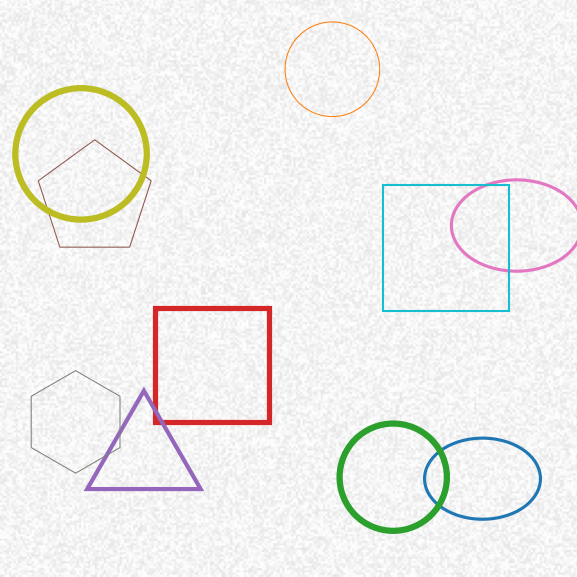[{"shape": "oval", "thickness": 1.5, "radius": 0.5, "center": [0.835, 0.17]}, {"shape": "circle", "thickness": 0.5, "radius": 0.41, "center": [0.576, 0.879]}, {"shape": "circle", "thickness": 3, "radius": 0.46, "center": [0.681, 0.173]}, {"shape": "square", "thickness": 2.5, "radius": 0.49, "center": [0.366, 0.367]}, {"shape": "triangle", "thickness": 2, "radius": 0.57, "center": [0.249, 0.209]}, {"shape": "pentagon", "thickness": 0.5, "radius": 0.51, "center": [0.164, 0.654]}, {"shape": "oval", "thickness": 1.5, "radius": 0.56, "center": [0.895, 0.609]}, {"shape": "hexagon", "thickness": 0.5, "radius": 0.44, "center": [0.131, 0.269]}, {"shape": "circle", "thickness": 3, "radius": 0.57, "center": [0.14, 0.733]}, {"shape": "square", "thickness": 1, "radius": 0.55, "center": [0.773, 0.57]}]